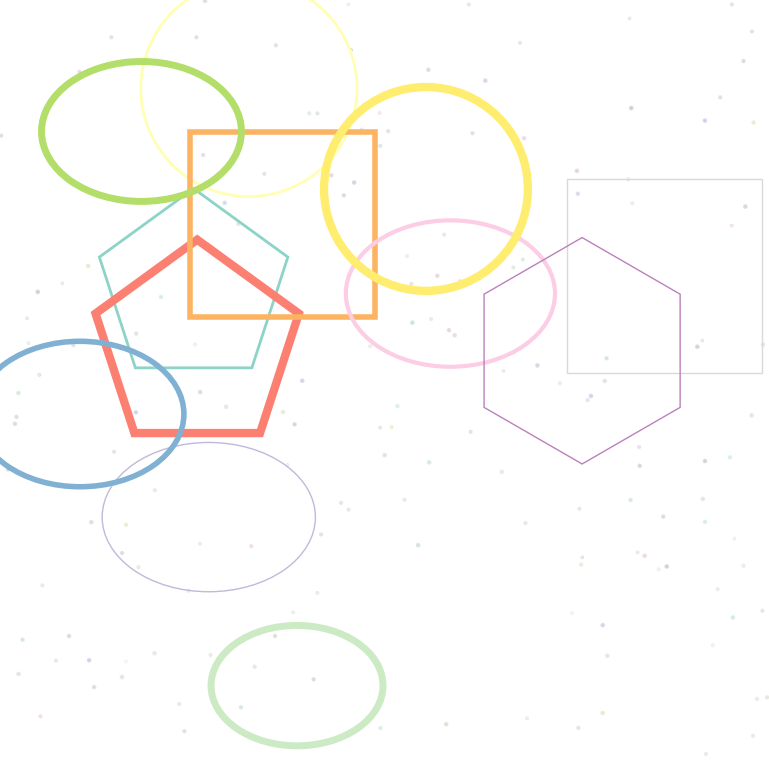[{"shape": "pentagon", "thickness": 1, "radius": 0.64, "center": [0.251, 0.626]}, {"shape": "circle", "thickness": 1, "radius": 0.7, "center": [0.323, 0.885]}, {"shape": "oval", "thickness": 0.5, "radius": 0.69, "center": [0.271, 0.328]}, {"shape": "pentagon", "thickness": 3, "radius": 0.69, "center": [0.256, 0.55]}, {"shape": "oval", "thickness": 2, "radius": 0.67, "center": [0.104, 0.462]}, {"shape": "square", "thickness": 2, "radius": 0.6, "center": [0.367, 0.708]}, {"shape": "oval", "thickness": 2.5, "radius": 0.65, "center": [0.184, 0.829]}, {"shape": "oval", "thickness": 1.5, "radius": 0.68, "center": [0.585, 0.619]}, {"shape": "square", "thickness": 0.5, "radius": 0.63, "center": [0.863, 0.642]}, {"shape": "hexagon", "thickness": 0.5, "radius": 0.74, "center": [0.756, 0.544]}, {"shape": "oval", "thickness": 2.5, "radius": 0.56, "center": [0.386, 0.11]}, {"shape": "circle", "thickness": 3, "radius": 0.66, "center": [0.553, 0.755]}]